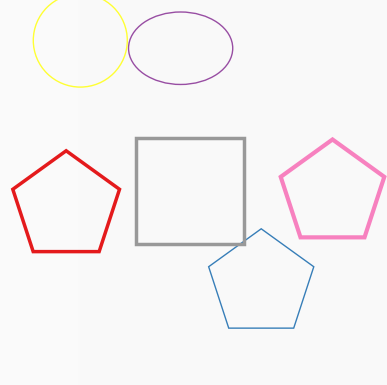[{"shape": "pentagon", "thickness": 2.5, "radius": 0.72, "center": [0.171, 0.464]}, {"shape": "pentagon", "thickness": 1, "radius": 0.71, "center": [0.674, 0.263]}, {"shape": "oval", "thickness": 1, "radius": 0.67, "center": [0.466, 0.875]}, {"shape": "circle", "thickness": 1, "radius": 0.61, "center": [0.207, 0.895]}, {"shape": "pentagon", "thickness": 3, "radius": 0.7, "center": [0.858, 0.497]}, {"shape": "square", "thickness": 2.5, "radius": 0.69, "center": [0.49, 0.504]}]